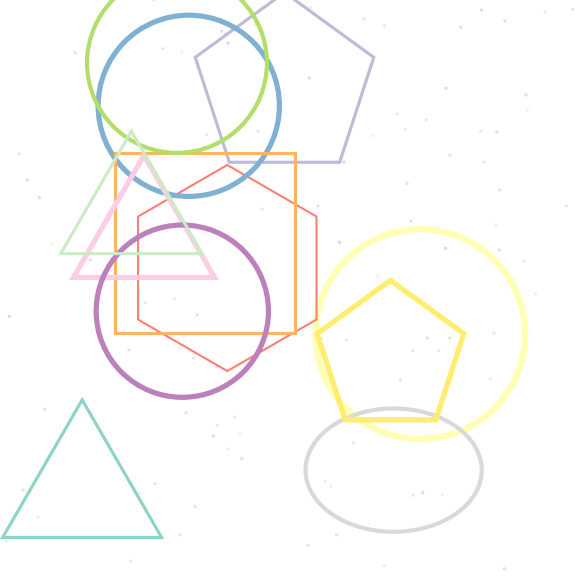[{"shape": "triangle", "thickness": 1.5, "radius": 0.79, "center": [0.142, 0.148]}, {"shape": "circle", "thickness": 3, "radius": 0.91, "center": [0.728, 0.421]}, {"shape": "pentagon", "thickness": 1.5, "radius": 0.81, "center": [0.493, 0.85]}, {"shape": "hexagon", "thickness": 1, "radius": 0.89, "center": [0.394, 0.535]}, {"shape": "circle", "thickness": 2.5, "radius": 0.78, "center": [0.327, 0.816]}, {"shape": "square", "thickness": 1.5, "radius": 0.78, "center": [0.354, 0.578]}, {"shape": "circle", "thickness": 2, "radius": 0.78, "center": [0.306, 0.89]}, {"shape": "triangle", "thickness": 2.5, "radius": 0.71, "center": [0.249, 0.589]}, {"shape": "oval", "thickness": 2, "radius": 0.76, "center": [0.682, 0.185]}, {"shape": "circle", "thickness": 2.5, "radius": 0.75, "center": [0.316, 0.46]}, {"shape": "triangle", "thickness": 1.5, "radius": 0.71, "center": [0.228, 0.631]}, {"shape": "pentagon", "thickness": 2.5, "radius": 0.67, "center": [0.676, 0.38]}]